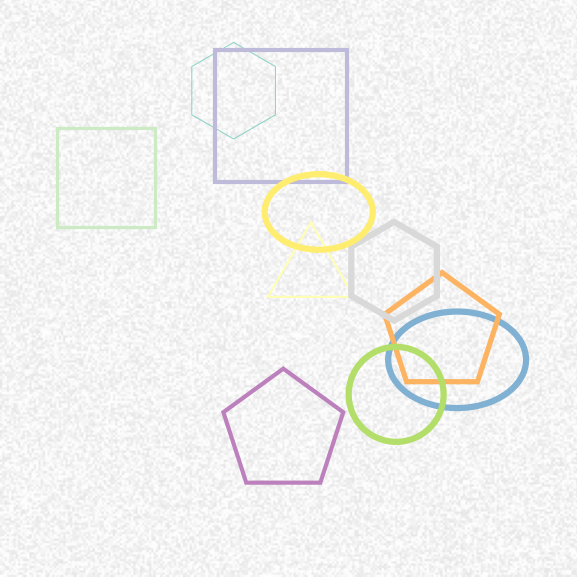[{"shape": "hexagon", "thickness": 0.5, "radius": 0.42, "center": [0.405, 0.842]}, {"shape": "triangle", "thickness": 1, "radius": 0.43, "center": [0.538, 0.528]}, {"shape": "square", "thickness": 2, "radius": 0.57, "center": [0.486, 0.799]}, {"shape": "oval", "thickness": 3, "radius": 0.6, "center": [0.792, 0.376]}, {"shape": "pentagon", "thickness": 2.5, "radius": 0.52, "center": [0.765, 0.423]}, {"shape": "circle", "thickness": 3, "radius": 0.41, "center": [0.686, 0.316]}, {"shape": "hexagon", "thickness": 3, "radius": 0.43, "center": [0.682, 0.529]}, {"shape": "pentagon", "thickness": 2, "radius": 0.55, "center": [0.491, 0.252]}, {"shape": "square", "thickness": 1.5, "radius": 0.43, "center": [0.183, 0.692]}, {"shape": "oval", "thickness": 3, "radius": 0.47, "center": [0.552, 0.632]}]